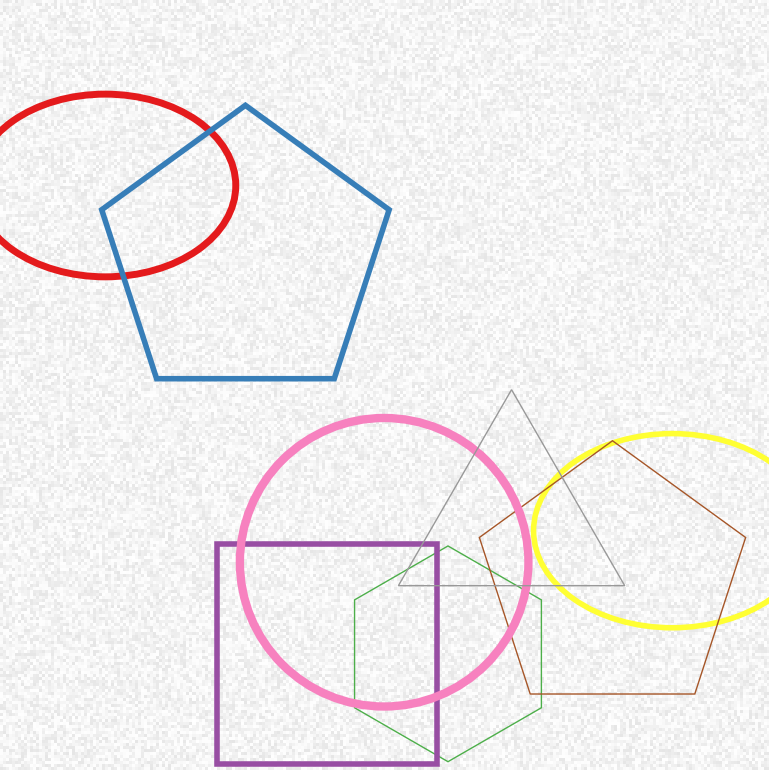[{"shape": "oval", "thickness": 2.5, "radius": 0.85, "center": [0.137, 0.759]}, {"shape": "pentagon", "thickness": 2, "radius": 0.98, "center": [0.319, 0.667]}, {"shape": "hexagon", "thickness": 0.5, "radius": 0.7, "center": [0.582, 0.151]}, {"shape": "square", "thickness": 2, "radius": 0.71, "center": [0.425, 0.151]}, {"shape": "oval", "thickness": 2, "radius": 0.9, "center": [0.873, 0.311]}, {"shape": "pentagon", "thickness": 0.5, "radius": 0.91, "center": [0.795, 0.246]}, {"shape": "circle", "thickness": 3, "radius": 0.94, "center": [0.499, 0.27]}, {"shape": "triangle", "thickness": 0.5, "radius": 0.85, "center": [0.664, 0.324]}]